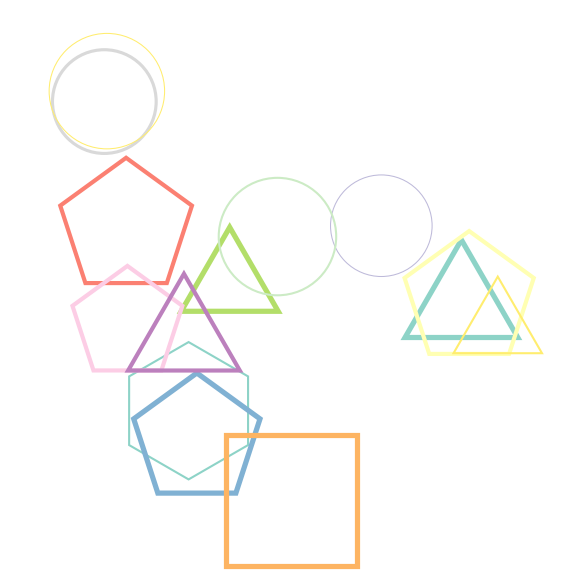[{"shape": "triangle", "thickness": 2.5, "radius": 0.56, "center": [0.799, 0.471]}, {"shape": "hexagon", "thickness": 1, "radius": 0.59, "center": [0.327, 0.288]}, {"shape": "pentagon", "thickness": 2, "radius": 0.59, "center": [0.812, 0.481]}, {"shape": "circle", "thickness": 0.5, "radius": 0.44, "center": [0.66, 0.608]}, {"shape": "pentagon", "thickness": 2, "radius": 0.6, "center": [0.218, 0.606]}, {"shape": "pentagon", "thickness": 2.5, "radius": 0.57, "center": [0.341, 0.238]}, {"shape": "square", "thickness": 2.5, "radius": 0.57, "center": [0.505, 0.132]}, {"shape": "triangle", "thickness": 2.5, "radius": 0.48, "center": [0.398, 0.509]}, {"shape": "pentagon", "thickness": 2, "radius": 0.5, "center": [0.221, 0.439]}, {"shape": "circle", "thickness": 1.5, "radius": 0.45, "center": [0.181, 0.823]}, {"shape": "triangle", "thickness": 2, "radius": 0.56, "center": [0.319, 0.413]}, {"shape": "circle", "thickness": 1, "radius": 0.51, "center": [0.48, 0.589]}, {"shape": "triangle", "thickness": 1, "radius": 0.44, "center": [0.862, 0.432]}, {"shape": "circle", "thickness": 0.5, "radius": 0.5, "center": [0.185, 0.841]}]